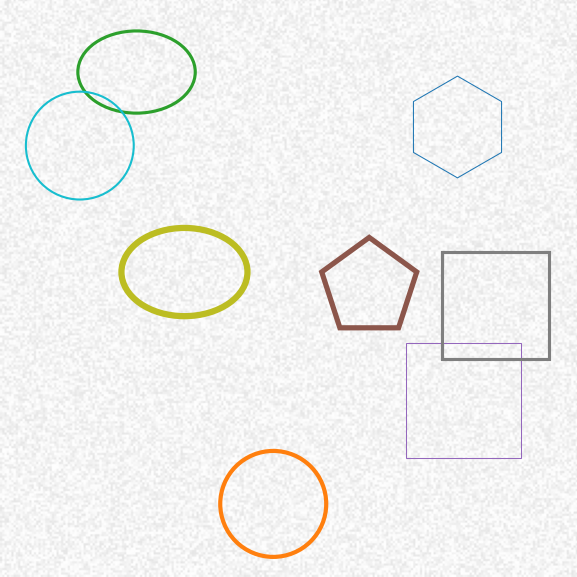[{"shape": "hexagon", "thickness": 0.5, "radius": 0.44, "center": [0.792, 0.779]}, {"shape": "circle", "thickness": 2, "radius": 0.46, "center": [0.473, 0.127]}, {"shape": "oval", "thickness": 1.5, "radius": 0.51, "center": [0.236, 0.874]}, {"shape": "square", "thickness": 0.5, "radius": 0.5, "center": [0.802, 0.306]}, {"shape": "pentagon", "thickness": 2.5, "radius": 0.43, "center": [0.639, 0.501]}, {"shape": "square", "thickness": 1.5, "radius": 0.46, "center": [0.859, 0.47]}, {"shape": "oval", "thickness": 3, "radius": 0.55, "center": [0.319, 0.528]}, {"shape": "circle", "thickness": 1, "radius": 0.47, "center": [0.138, 0.747]}]